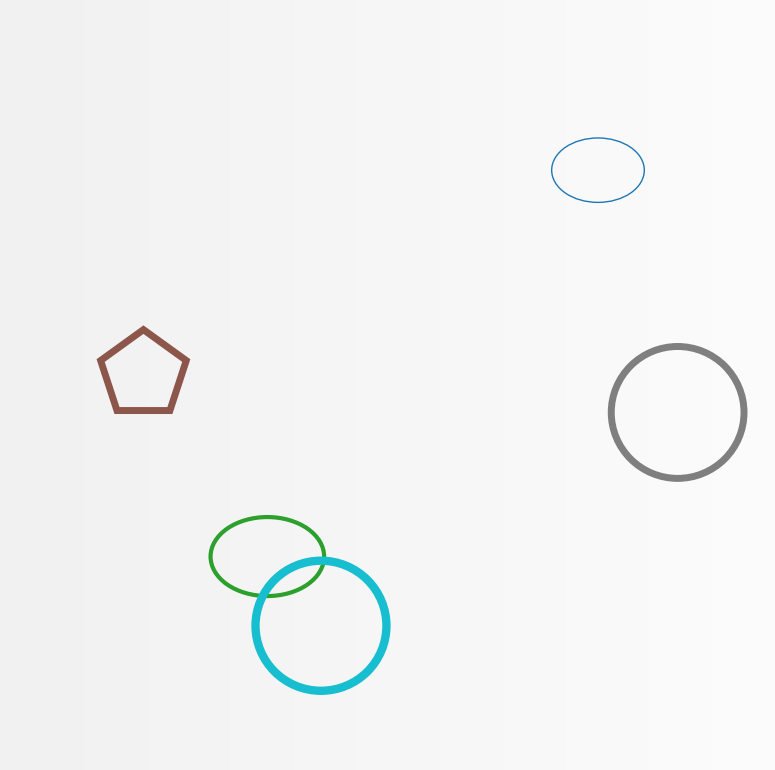[{"shape": "oval", "thickness": 0.5, "radius": 0.3, "center": [0.772, 0.779]}, {"shape": "oval", "thickness": 1.5, "radius": 0.37, "center": [0.345, 0.277]}, {"shape": "pentagon", "thickness": 2.5, "radius": 0.29, "center": [0.185, 0.514]}, {"shape": "circle", "thickness": 2.5, "radius": 0.43, "center": [0.874, 0.464]}, {"shape": "circle", "thickness": 3, "radius": 0.42, "center": [0.414, 0.187]}]